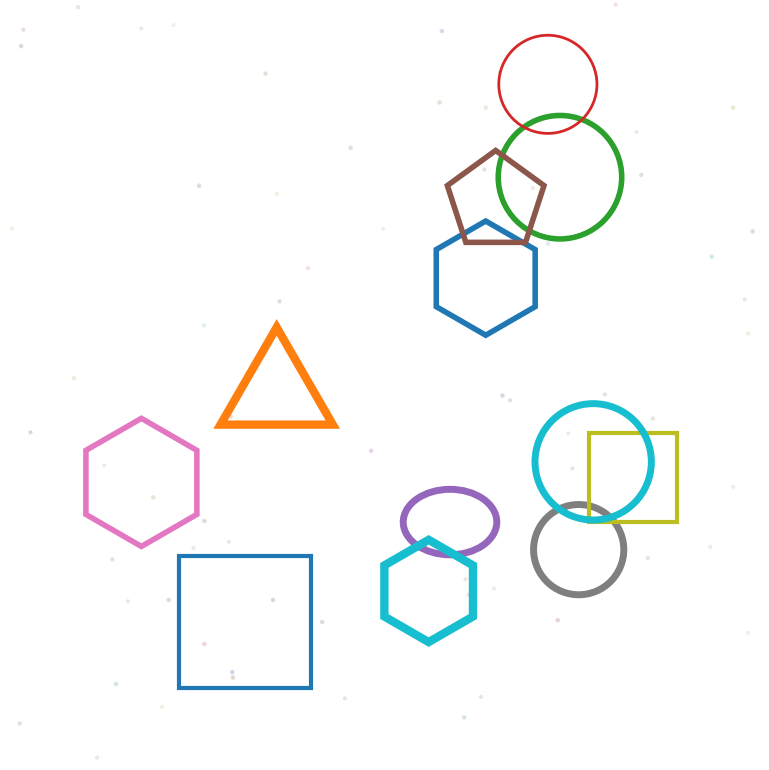[{"shape": "square", "thickness": 1.5, "radius": 0.43, "center": [0.319, 0.192]}, {"shape": "hexagon", "thickness": 2, "radius": 0.37, "center": [0.631, 0.639]}, {"shape": "triangle", "thickness": 3, "radius": 0.42, "center": [0.359, 0.491]}, {"shape": "circle", "thickness": 2, "radius": 0.4, "center": [0.727, 0.77]}, {"shape": "circle", "thickness": 1, "radius": 0.32, "center": [0.712, 0.89]}, {"shape": "oval", "thickness": 2.5, "radius": 0.3, "center": [0.584, 0.322]}, {"shape": "pentagon", "thickness": 2, "radius": 0.33, "center": [0.644, 0.739]}, {"shape": "hexagon", "thickness": 2, "radius": 0.42, "center": [0.184, 0.374]}, {"shape": "circle", "thickness": 2.5, "radius": 0.29, "center": [0.752, 0.286]}, {"shape": "square", "thickness": 1.5, "radius": 0.29, "center": [0.822, 0.38]}, {"shape": "circle", "thickness": 2.5, "radius": 0.38, "center": [0.77, 0.4]}, {"shape": "hexagon", "thickness": 3, "radius": 0.33, "center": [0.557, 0.233]}]